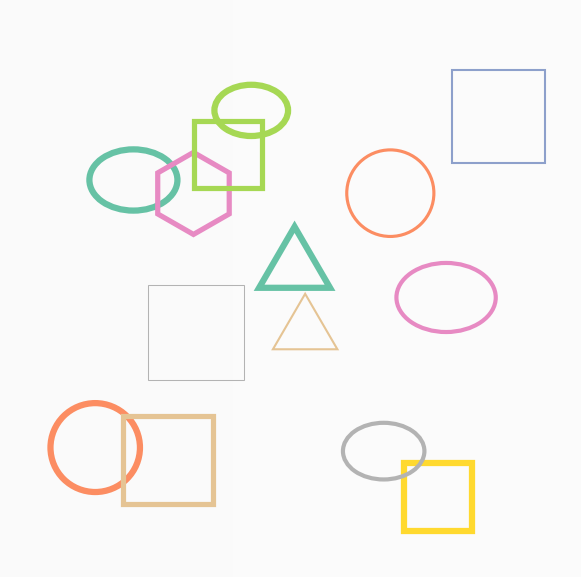[{"shape": "oval", "thickness": 3, "radius": 0.38, "center": [0.23, 0.687]}, {"shape": "triangle", "thickness": 3, "radius": 0.35, "center": [0.507, 0.536]}, {"shape": "circle", "thickness": 1.5, "radius": 0.37, "center": [0.672, 0.665]}, {"shape": "circle", "thickness": 3, "radius": 0.38, "center": [0.164, 0.224]}, {"shape": "square", "thickness": 1, "radius": 0.4, "center": [0.858, 0.798]}, {"shape": "oval", "thickness": 2, "radius": 0.43, "center": [0.767, 0.484]}, {"shape": "hexagon", "thickness": 2.5, "radius": 0.36, "center": [0.333, 0.664]}, {"shape": "square", "thickness": 2.5, "radius": 0.29, "center": [0.393, 0.732]}, {"shape": "oval", "thickness": 3, "radius": 0.32, "center": [0.432, 0.808]}, {"shape": "square", "thickness": 3, "radius": 0.29, "center": [0.754, 0.139]}, {"shape": "triangle", "thickness": 1, "radius": 0.32, "center": [0.525, 0.426]}, {"shape": "square", "thickness": 2.5, "radius": 0.38, "center": [0.289, 0.203]}, {"shape": "oval", "thickness": 2, "radius": 0.35, "center": [0.66, 0.218]}, {"shape": "square", "thickness": 0.5, "radius": 0.41, "center": [0.337, 0.423]}]